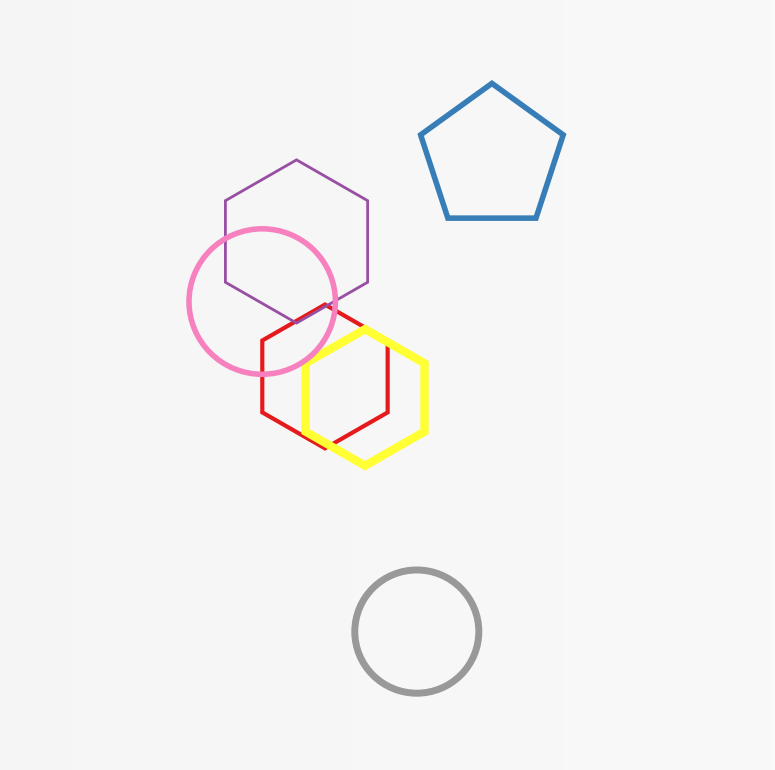[{"shape": "hexagon", "thickness": 1.5, "radius": 0.47, "center": [0.419, 0.511]}, {"shape": "pentagon", "thickness": 2, "radius": 0.48, "center": [0.635, 0.795]}, {"shape": "hexagon", "thickness": 1, "radius": 0.53, "center": [0.383, 0.686]}, {"shape": "hexagon", "thickness": 3, "radius": 0.44, "center": [0.471, 0.484]}, {"shape": "circle", "thickness": 2, "radius": 0.47, "center": [0.338, 0.608]}, {"shape": "circle", "thickness": 2.5, "radius": 0.4, "center": [0.538, 0.18]}]